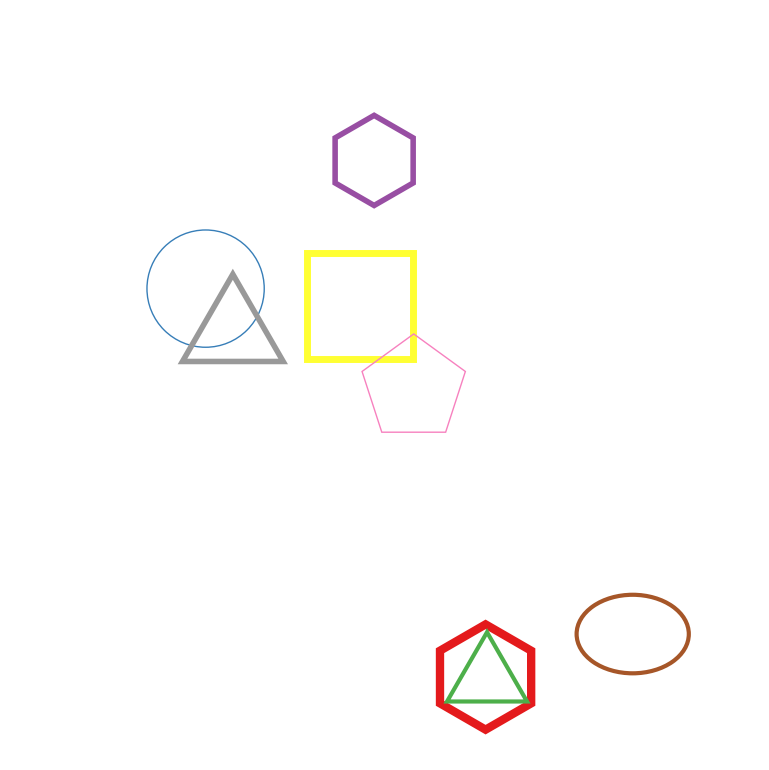[{"shape": "hexagon", "thickness": 3, "radius": 0.34, "center": [0.631, 0.121]}, {"shape": "circle", "thickness": 0.5, "radius": 0.38, "center": [0.267, 0.625]}, {"shape": "triangle", "thickness": 1.5, "radius": 0.3, "center": [0.632, 0.119]}, {"shape": "hexagon", "thickness": 2, "radius": 0.29, "center": [0.486, 0.792]}, {"shape": "square", "thickness": 2.5, "radius": 0.34, "center": [0.467, 0.603]}, {"shape": "oval", "thickness": 1.5, "radius": 0.36, "center": [0.822, 0.177]}, {"shape": "pentagon", "thickness": 0.5, "radius": 0.35, "center": [0.537, 0.496]}, {"shape": "triangle", "thickness": 2, "radius": 0.38, "center": [0.302, 0.568]}]